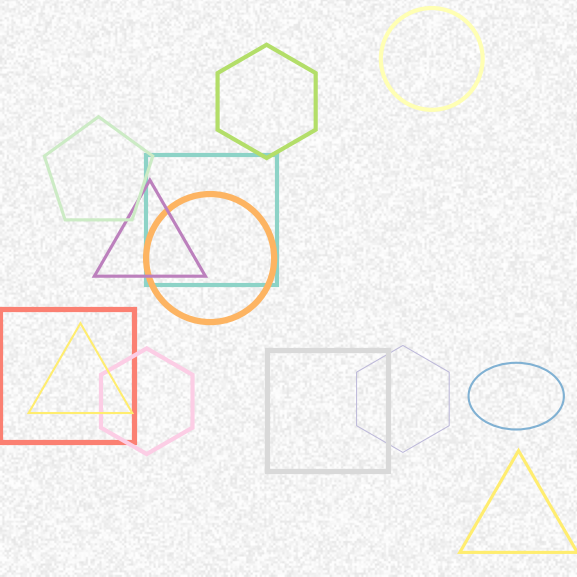[{"shape": "square", "thickness": 2, "radius": 0.57, "center": [0.366, 0.618]}, {"shape": "circle", "thickness": 2, "radius": 0.44, "center": [0.748, 0.897]}, {"shape": "hexagon", "thickness": 0.5, "radius": 0.46, "center": [0.698, 0.308]}, {"shape": "square", "thickness": 2.5, "radius": 0.58, "center": [0.116, 0.349]}, {"shape": "oval", "thickness": 1, "radius": 0.41, "center": [0.894, 0.313]}, {"shape": "circle", "thickness": 3, "radius": 0.55, "center": [0.364, 0.552]}, {"shape": "hexagon", "thickness": 2, "radius": 0.49, "center": [0.462, 0.824]}, {"shape": "hexagon", "thickness": 2, "radius": 0.46, "center": [0.254, 0.304]}, {"shape": "square", "thickness": 2.5, "radius": 0.52, "center": [0.566, 0.288]}, {"shape": "triangle", "thickness": 1.5, "radius": 0.55, "center": [0.26, 0.576]}, {"shape": "pentagon", "thickness": 1.5, "radius": 0.49, "center": [0.171, 0.698]}, {"shape": "triangle", "thickness": 1, "radius": 0.52, "center": [0.139, 0.336]}, {"shape": "triangle", "thickness": 1.5, "radius": 0.59, "center": [0.898, 0.101]}]